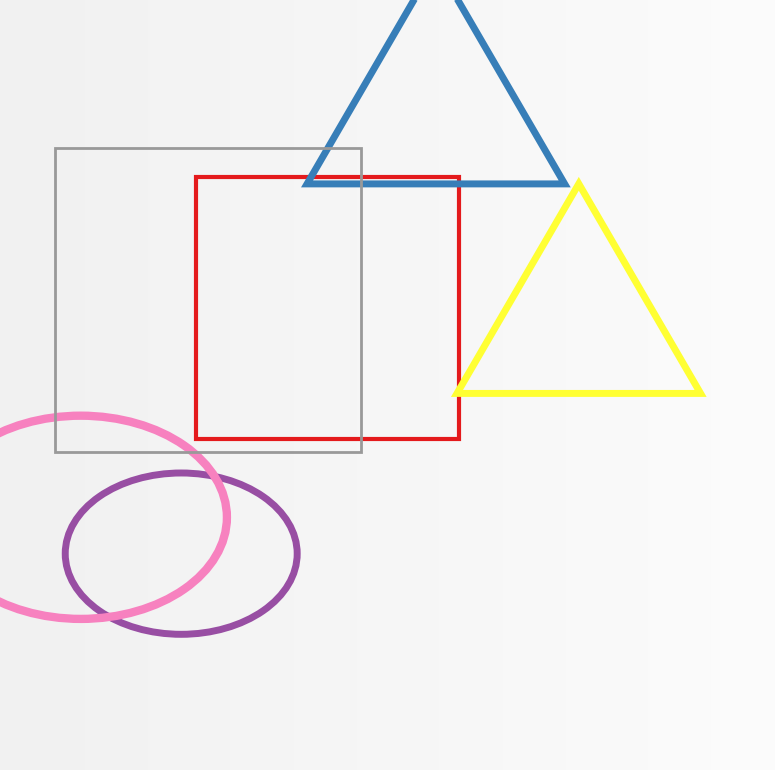[{"shape": "square", "thickness": 1.5, "radius": 0.85, "center": [0.423, 0.599]}, {"shape": "triangle", "thickness": 2.5, "radius": 0.96, "center": [0.562, 0.857]}, {"shape": "oval", "thickness": 2.5, "radius": 0.75, "center": [0.234, 0.281]}, {"shape": "triangle", "thickness": 2.5, "radius": 0.91, "center": [0.747, 0.58]}, {"shape": "oval", "thickness": 3, "radius": 0.94, "center": [0.104, 0.328]}, {"shape": "square", "thickness": 1, "radius": 0.99, "center": [0.268, 0.61]}]